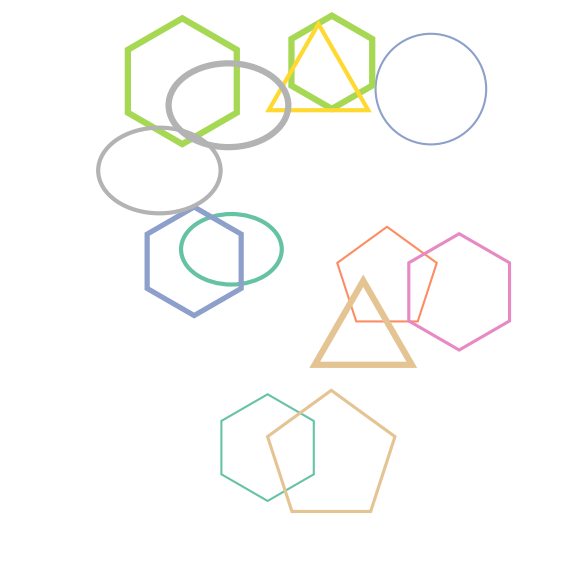[{"shape": "oval", "thickness": 2, "radius": 0.44, "center": [0.401, 0.567]}, {"shape": "hexagon", "thickness": 1, "radius": 0.46, "center": [0.463, 0.224]}, {"shape": "pentagon", "thickness": 1, "radius": 0.45, "center": [0.67, 0.516]}, {"shape": "hexagon", "thickness": 2.5, "radius": 0.47, "center": [0.336, 0.547]}, {"shape": "circle", "thickness": 1, "radius": 0.48, "center": [0.746, 0.845]}, {"shape": "hexagon", "thickness": 1.5, "radius": 0.5, "center": [0.795, 0.494]}, {"shape": "hexagon", "thickness": 3, "radius": 0.54, "center": [0.316, 0.858]}, {"shape": "hexagon", "thickness": 3, "radius": 0.4, "center": [0.575, 0.891]}, {"shape": "triangle", "thickness": 2, "radius": 0.5, "center": [0.551, 0.858]}, {"shape": "pentagon", "thickness": 1.5, "radius": 0.58, "center": [0.574, 0.207]}, {"shape": "triangle", "thickness": 3, "radius": 0.49, "center": [0.629, 0.416]}, {"shape": "oval", "thickness": 2, "radius": 0.53, "center": [0.276, 0.704]}, {"shape": "oval", "thickness": 3, "radius": 0.52, "center": [0.396, 0.817]}]